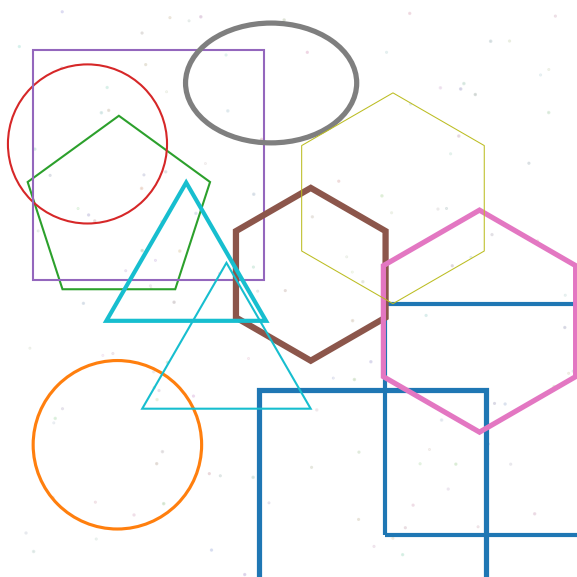[{"shape": "square", "thickness": 2.5, "radius": 0.98, "center": [0.645, 0.127]}, {"shape": "square", "thickness": 2, "radius": 1.0, "center": [0.866, 0.272]}, {"shape": "circle", "thickness": 1.5, "radius": 0.73, "center": [0.203, 0.229]}, {"shape": "pentagon", "thickness": 1, "radius": 0.83, "center": [0.206, 0.633]}, {"shape": "circle", "thickness": 1, "radius": 0.69, "center": [0.151, 0.75]}, {"shape": "square", "thickness": 1, "radius": 1.0, "center": [0.258, 0.714]}, {"shape": "hexagon", "thickness": 3, "radius": 0.75, "center": [0.538, 0.524]}, {"shape": "hexagon", "thickness": 2.5, "radius": 0.96, "center": [0.83, 0.443]}, {"shape": "oval", "thickness": 2.5, "radius": 0.74, "center": [0.469, 0.855]}, {"shape": "hexagon", "thickness": 0.5, "radius": 0.91, "center": [0.68, 0.656]}, {"shape": "triangle", "thickness": 2, "radius": 0.8, "center": [0.322, 0.523]}, {"shape": "triangle", "thickness": 1, "radius": 0.84, "center": [0.392, 0.376]}]